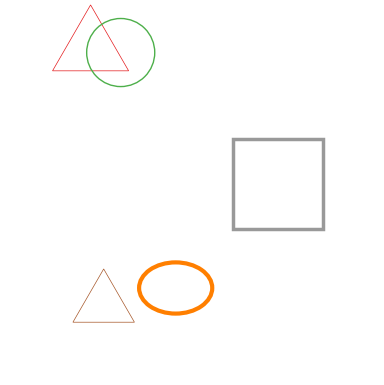[{"shape": "triangle", "thickness": 0.5, "radius": 0.57, "center": [0.235, 0.873]}, {"shape": "circle", "thickness": 1, "radius": 0.44, "center": [0.314, 0.864]}, {"shape": "oval", "thickness": 3, "radius": 0.47, "center": [0.456, 0.252]}, {"shape": "triangle", "thickness": 0.5, "radius": 0.46, "center": [0.269, 0.209]}, {"shape": "square", "thickness": 2.5, "radius": 0.58, "center": [0.722, 0.521]}]